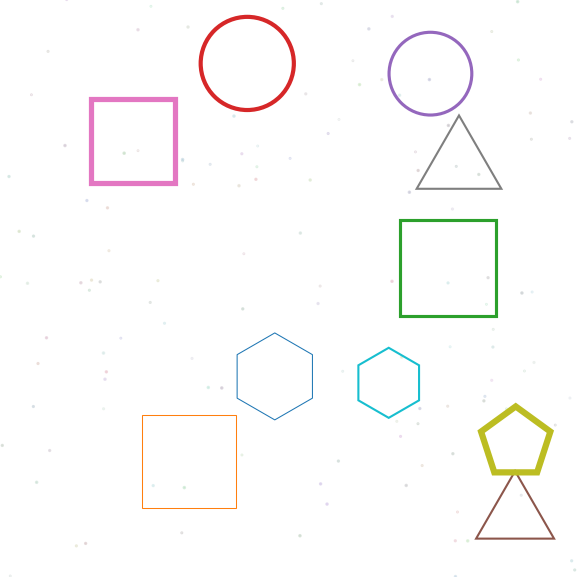[{"shape": "hexagon", "thickness": 0.5, "radius": 0.38, "center": [0.476, 0.347]}, {"shape": "square", "thickness": 0.5, "radius": 0.4, "center": [0.327, 0.2]}, {"shape": "square", "thickness": 1.5, "radius": 0.41, "center": [0.776, 0.535]}, {"shape": "circle", "thickness": 2, "radius": 0.4, "center": [0.428, 0.889]}, {"shape": "circle", "thickness": 1.5, "radius": 0.36, "center": [0.745, 0.872]}, {"shape": "triangle", "thickness": 1, "radius": 0.39, "center": [0.892, 0.105]}, {"shape": "square", "thickness": 2.5, "radius": 0.37, "center": [0.23, 0.755]}, {"shape": "triangle", "thickness": 1, "radius": 0.42, "center": [0.795, 0.715]}, {"shape": "pentagon", "thickness": 3, "radius": 0.32, "center": [0.893, 0.232]}, {"shape": "hexagon", "thickness": 1, "radius": 0.3, "center": [0.673, 0.336]}]